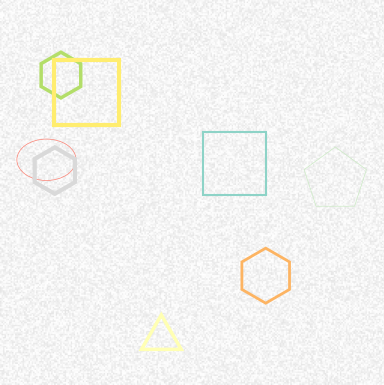[{"shape": "square", "thickness": 1.5, "radius": 0.41, "center": [0.609, 0.575]}, {"shape": "triangle", "thickness": 2.5, "radius": 0.3, "center": [0.419, 0.122]}, {"shape": "oval", "thickness": 0.5, "radius": 0.38, "center": [0.121, 0.585]}, {"shape": "hexagon", "thickness": 2, "radius": 0.36, "center": [0.69, 0.284]}, {"shape": "hexagon", "thickness": 2.5, "radius": 0.3, "center": [0.158, 0.805]}, {"shape": "hexagon", "thickness": 3, "radius": 0.3, "center": [0.142, 0.557]}, {"shape": "pentagon", "thickness": 0.5, "radius": 0.43, "center": [0.871, 0.533]}, {"shape": "square", "thickness": 3, "radius": 0.42, "center": [0.225, 0.76]}]